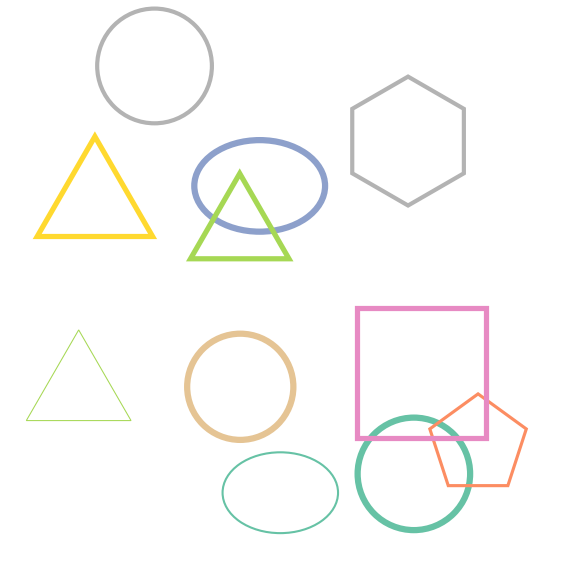[{"shape": "oval", "thickness": 1, "radius": 0.5, "center": [0.485, 0.146]}, {"shape": "circle", "thickness": 3, "radius": 0.49, "center": [0.717, 0.179]}, {"shape": "pentagon", "thickness": 1.5, "radius": 0.44, "center": [0.828, 0.229]}, {"shape": "oval", "thickness": 3, "radius": 0.57, "center": [0.45, 0.677]}, {"shape": "square", "thickness": 2.5, "radius": 0.56, "center": [0.73, 0.353]}, {"shape": "triangle", "thickness": 2.5, "radius": 0.49, "center": [0.415, 0.6]}, {"shape": "triangle", "thickness": 0.5, "radius": 0.52, "center": [0.136, 0.323]}, {"shape": "triangle", "thickness": 2.5, "radius": 0.58, "center": [0.164, 0.647]}, {"shape": "circle", "thickness": 3, "radius": 0.46, "center": [0.416, 0.329]}, {"shape": "hexagon", "thickness": 2, "radius": 0.56, "center": [0.707, 0.755]}, {"shape": "circle", "thickness": 2, "radius": 0.5, "center": [0.268, 0.885]}]